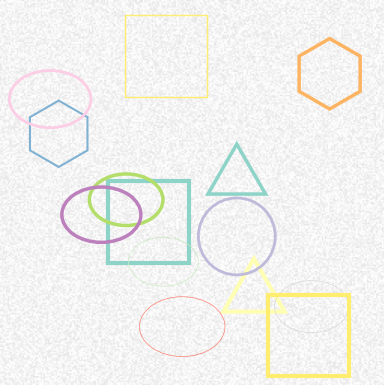[{"shape": "square", "thickness": 3, "radius": 0.53, "center": [0.386, 0.423]}, {"shape": "triangle", "thickness": 2.5, "radius": 0.43, "center": [0.615, 0.539]}, {"shape": "triangle", "thickness": 3, "radius": 0.46, "center": [0.66, 0.236]}, {"shape": "circle", "thickness": 2, "radius": 0.5, "center": [0.615, 0.386]}, {"shape": "oval", "thickness": 0.5, "radius": 0.56, "center": [0.473, 0.152]}, {"shape": "hexagon", "thickness": 1.5, "radius": 0.43, "center": [0.153, 0.653]}, {"shape": "hexagon", "thickness": 2.5, "radius": 0.46, "center": [0.856, 0.808]}, {"shape": "oval", "thickness": 2.5, "radius": 0.48, "center": [0.328, 0.481]}, {"shape": "oval", "thickness": 2, "radius": 0.53, "center": [0.13, 0.743]}, {"shape": "oval", "thickness": 0.5, "radius": 0.48, "center": [0.809, 0.204]}, {"shape": "oval", "thickness": 2.5, "radius": 0.51, "center": [0.263, 0.442]}, {"shape": "oval", "thickness": 0.5, "radius": 0.45, "center": [0.425, 0.32]}, {"shape": "square", "thickness": 3, "radius": 0.52, "center": [0.801, 0.128]}, {"shape": "square", "thickness": 1, "radius": 0.53, "center": [0.431, 0.854]}]